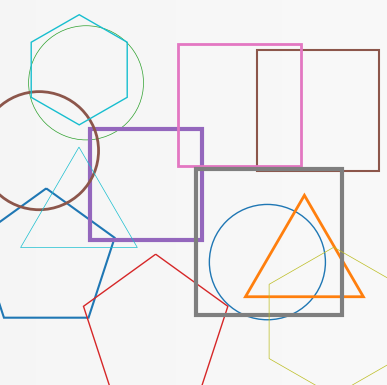[{"shape": "pentagon", "thickness": 1.5, "radius": 0.93, "center": [0.119, 0.325]}, {"shape": "circle", "thickness": 1, "radius": 0.75, "center": [0.69, 0.319]}, {"shape": "triangle", "thickness": 2, "radius": 0.88, "center": [0.786, 0.317]}, {"shape": "circle", "thickness": 0.5, "radius": 0.74, "center": [0.222, 0.785]}, {"shape": "pentagon", "thickness": 1, "radius": 0.98, "center": [0.402, 0.144]}, {"shape": "square", "thickness": 3, "radius": 0.72, "center": [0.377, 0.521]}, {"shape": "square", "thickness": 1.5, "radius": 0.79, "center": [0.821, 0.713]}, {"shape": "circle", "thickness": 2, "radius": 0.77, "center": [0.101, 0.609]}, {"shape": "square", "thickness": 2, "radius": 0.8, "center": [0.618, 0.728]}, {"shape": "square", "thickness": 3, "radius": 0.94, "center": [0.695, 0.372]}, {"shape": "hexagon", "thickness": 0.5, "radius": 0.96, "center": [0.861, 0.165]}, {"shape": "triangle", "thickness": 0.5, "radius": 0.87, "center": [0.204, 0.444]}, {"shape": "hexagon", "thickness": 1, "radius": 0.72, "center": [0.204, 0.819]}]